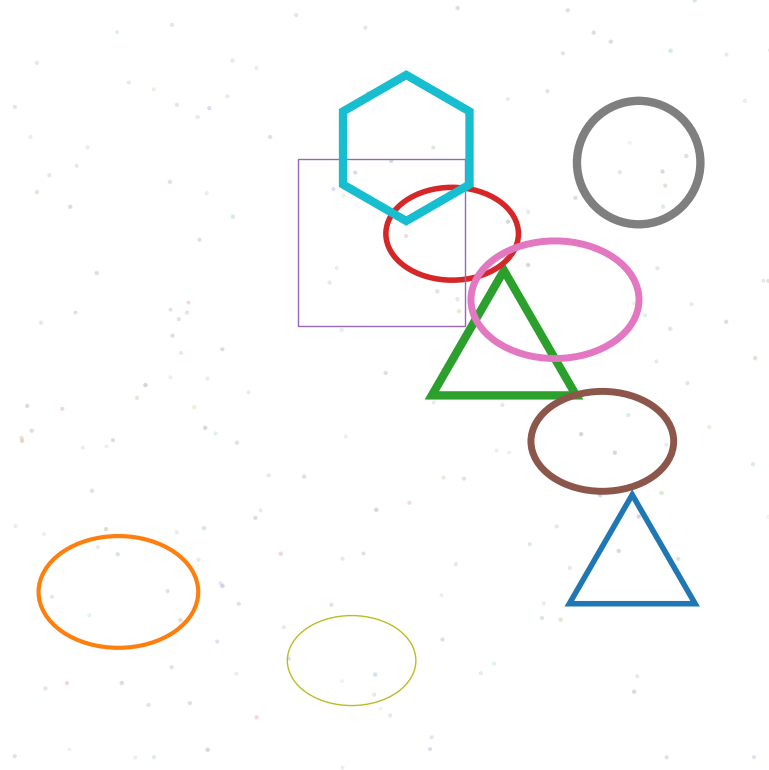[{"shape": "triangle", "thickness": 2, "radius": 0.47, "center": [0.821, 0.263]}, {"shape": "oval", "thickness": 1.5, "radius": 0.52, "center": [0.154, 0.231]}, {"shape": "triangle", "thickness": 3, "radius": 0.54, "center": [0.655, 0.541]}, {"shape": "oval", "thickness": 2, "radius": 0.43, "center": [0.587, 0.696]}, {"shape": "square", "thickness": 0.5, "radius": 0.54, "center": [0.495, 0.685]}, {"shape": "oval", "thickness": 2.5, "radius": 0.46, "center": [0.782, 0.427]}, {"shape": "oval", "thickness": 2.5, "radius": 0.55, "center": [0.721, 0.611]}, {"shape": "circle", "thickness": 3, "radius": 0.4, "center": [0.829, 0.789]}, {"shape": "oval", "thickness": 0.5, "radius": 0.42, "center": [0.457, 0.142]}, {"shape": "hexagon", "thickness": 3, "radius": 0.47, "center": [0.528, 0.808]}]